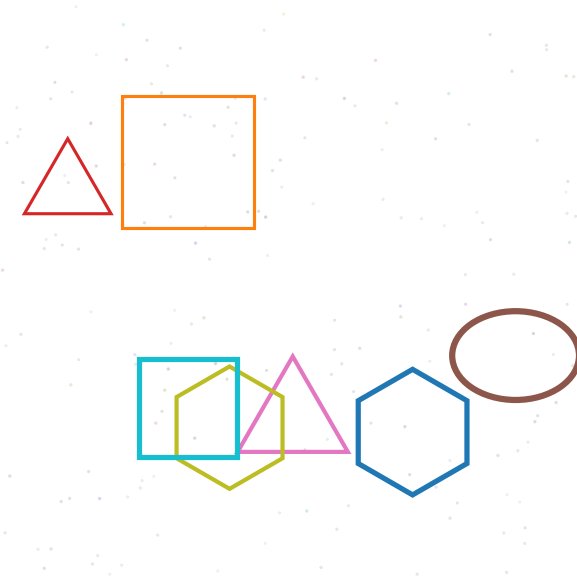[{"shape": "hexagon", "thickness": 2.5, "radius": 0.54, "center": [0.714, 0.251]}, {"shape": "square", "thickness": 1.5, "radius": 0.57, "center": [0.325, 0.719]}, {"shape": "triangle", "thickness": 1.5, "radius": 0.43, "center": [0.117, 0.672]}, {"shape": "oval", "thickness": 3, "radius": 0.55, "center": [0.893, 0.383]}, {"shape": "triangle", "thickness": 2, "radius": 0.55, "center": [0.507, 0.272]}, {"shape": "hexagon", "thickness": 2, "radius": 0.53, "center": [0.398, 0.259]}, {"shape": "square", "thickness": 2.5, "radius": 0.43, "center": [0.325, 0.293]}]